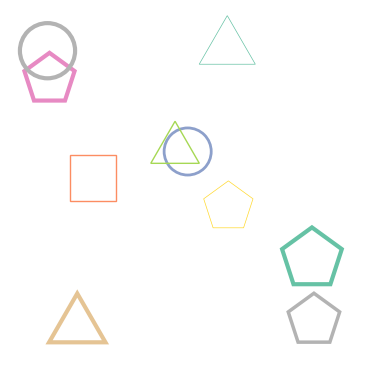[{"shape": "pentagon", "thickness": 3, "radius": 0.41, "center": [0.81, 0.328]}, {"shape": "triangle", "thickness": 0.5, "radius": 0.42, "center": [0.59, 0.875]}, {"shape": "square", "thickness": 1, "radius": 0.3, "center": [0.241, 0.538]}, {"shape": "circle", "thickness": 2, "radius": 0.31, "center": [0.487, 0.607]}, {"shape": "pentagon", "thickness": 3, "radius": 0.34, "center": [0.129, 0.794]}, {"shape": "triangle", "thickness": 1, "radius": 0.36, "center": [0.455, 0.612]}, {"shape": "pentagon", "thickness": 0.5, "radius": 0.34, "center": [0.593, 0.463]}, {"shape": "triangle", "thickness": 3, "radius": 0.42, "center": [0.201, 0.153]}, {"shape": "pentagon", "thickness": 2.5, "radius": 0.35, "center": [0.815, 0.168]}, {"shape": "circle", "thickness": 3, "radius": 0.36, "center": [0.123, 0.868]}]